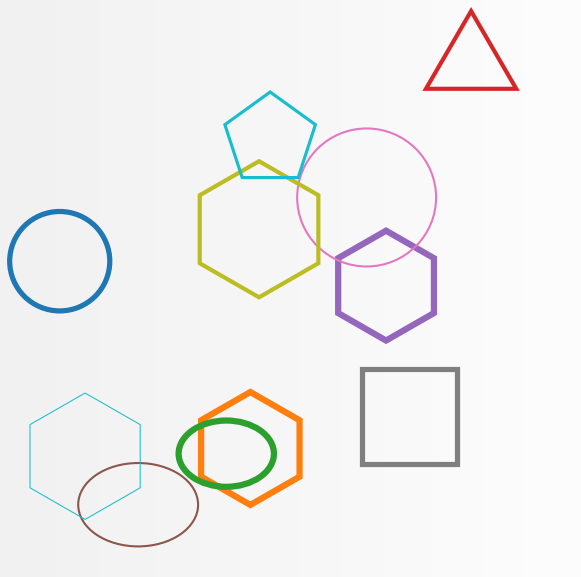[{"shape": "circle", "thickness": 2.5, "radius": 0.43, "center": [0.103, 0.547]}, {"shape": "hexagon", "thickness": 3, "radius": 0.49, "center": [0.431, 0.223]}, {"shape": "oval", "thickness": 3, "radius": 0.41, "center": [0.389, 0.214]}, {"shape": "triangle", "thickness": 2, "radius": 0.45, "center": [0.811, 0.89]}, {"shape": "hexagon", "thickness": 3, "radius": 0.48, "center": [0.664, 0.505]}, {"shape": "oval", "thickness": 1, "radius": 0.52, "center": [0.238, 0.125]}, {"shape": "circle", "thickness": 1, "radius": 0.6, "center": [0.631, 0.657]}, {"shape": "square", "thickness": 2.5, "radius": 0.41, "center": [0.705, 0.278]}, {"shape": "hexagon", "thickness": 2, "radius": 0.59, "center": [0.446, 0.602]}, {"shape": "hexagon", "thickness": 0.5, "radius": 0.55, "center": [0.146, 0.209]}, {"shape": "pentagon", "thickness": 1.5, "radius": 0.41, "center": [0.465, 0.758]}]